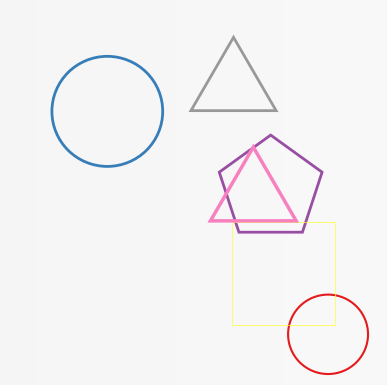[{"shape": "circle", "thickness": 1.5, "radius": 0.52, "center": [0.847, 0.132]}, {"shape": "circle", "thickness": 2, "radius": 0.71, "center": [0.277, 0.711]}, {"shape": "pentagon", "thickness": 2, "radius": 0.7, "center": [0.699, 0.51]}, {"shape": "square", "thickness": 0.5, "radius": 0.66, "center": [0.731, 0.289]}, {"shape": "triangle", "thickness": 2.5, "radius": 0.64, "center": [0.654, 0.49]}, {"shape": "triangle", "thickness": 2, "radius": 0.63, "center": [0.603, 0.776]}]